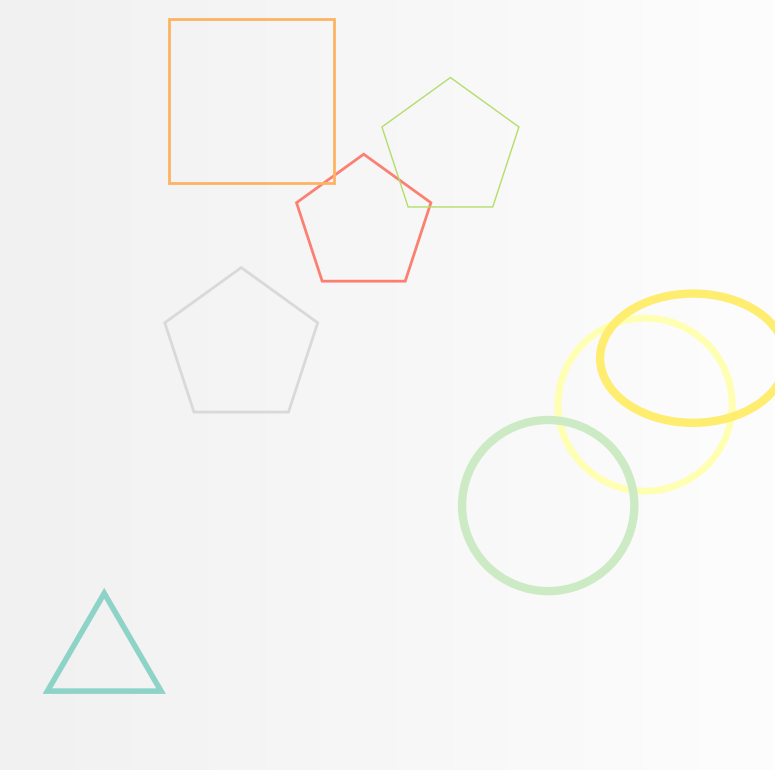[{"shape": "triangle", "thickness": 2, "radius": 0.42, "center": [0.134, 0.145]}, {"shape": "circle", "thickness": 2.5, "radius": 0.56, "center": [0.832, 0.475]}, {"shape": "pentagon", "thickness": 1, "radius": 0.46, "center": [0.469, 0.709]}, {"shape": "square", "thickness": 1, "radius": 0.53, "center": [0.325, 0.869]}, {"shape": "pentagon", "thickness": 0.5, "radius": 0.46, "center": [0.581, 0.806]}, {"shape": "pentagon", "thickness": 1, "radius": 0.52, "center": [0.311, 0.549]}, {"shape": "circle", "thickness": 3, "radius": 0.56, "center": [0.707, 0.343]}, {"shape": "oval", "thickness": 3, "radius": 0.6, "center": [0.894, 0.535]}]